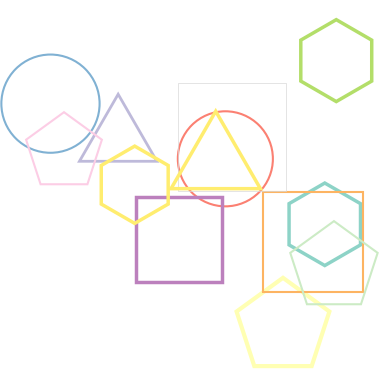[{"shape": "hexagon", "thickness": 2.5, "radius": 0.54, "center": [0.844, 0.417]}, {"shape": "pentagon", "thickness": 3, "radius": 0.63, "center": [0.735, 0.152]}, {"shape": "triangle", "thickness": 2, "radius": 0.58, "center": [0.307, 0.639]}, {"shape": "circle", "thickness": 1.5, "radius": 0.62, "center": [0.585, 0.587]}, {"shape": "circle", "thickness": 1.5, "radius": 0.64, "center": [0.131, 0.731]}, {"shape": "square", "thickness": 1.5, "radius": 0.65, "center": [0.813, 0.372]}, {"shape": "hexagon", "thickness": 2.5, "radius": 0.53, "center": [0.873, 0.843]}, {"shape": "pentagon", "thickness": 1.5, "radius": 0.52, "center": [0.166, 0.605]}, {"shape": "square", "thickness": 0.5, "radius": 0.71, "center": [0.603, 0.644]}, {"shape": "square", "thickness": 2.5, "radius": 0.56, "center": [0.466, 0.378]}, {"shape": "pentagon", "thickness": 1.5, "radius": 0.6, "center": [0.867, 0.306]}, {"shape": "hexagon", "thickness": 2.5, "radius": 0.5, "center": [0.35, 0.52]}, {"shape": "triangle", "thickness": 2.5, "radius": 0.67, "center": [0.56, 0.577]}]